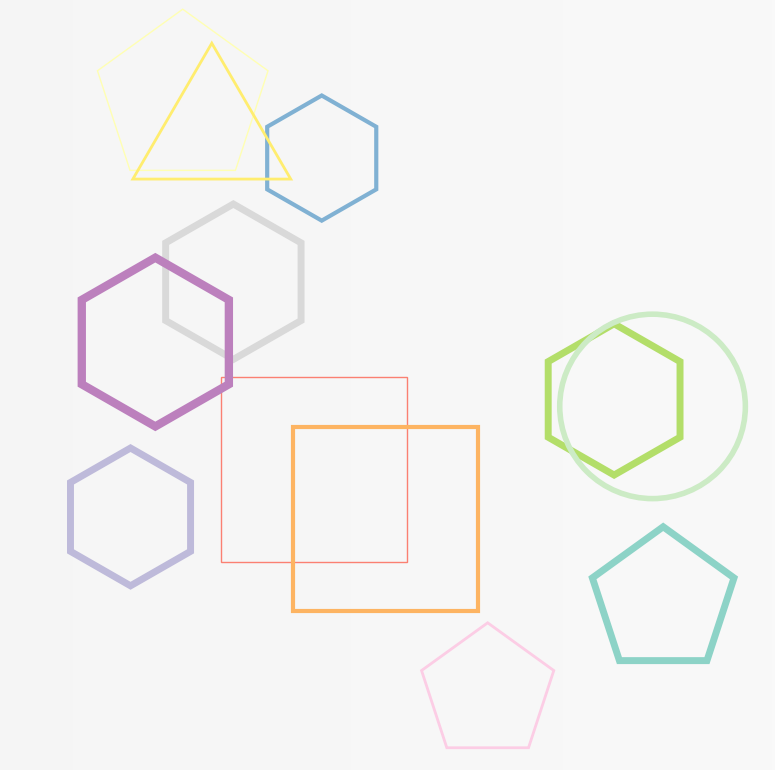[{"shape": "pentagon", "thickness": 2.5, "radius": 0.48, "center": [0.856, 0.22]}, {"shape": "pentagon", "thickness": 0.5, "radius": 0.58, "center": [0.236, 0.872]}, {"shape": "hexagon", "thickness": 2.5, "radius": 0.45, "center": [0.168, 0.329]}, {"shape": "square", "thickness": 0.5, "radius": 0.6, "center": [0.405, 0.39]}, {"shape": "hexagon", "thickness": 1.5, "radius": 0.41, "center": [0.415, 0.795]}, {"shape": "square", "thickness": 1.5, "radius": 0.6, "center": [0.498, 0.326]}, {"shape": "hexagon", "thickness": 2.5, "radius": 0.49, "center": [0.792, 0.481]}, {"shape": "pentagon", "thickness": 1, "radius": 0.45, "center": [0.629, 0.101]}, {"shape": "hexagon", "thickness": 2.5, "radius": 0.5, "center": [0.301, 0.634]}, {"shape": "hexagon", "thickness": 3, "radius": 0.55, "center": [0.2, 0.556]}, {"shape": "circle", "thickness": 2, "radius": 0.6, "center": [0.842, 0.472]}, {"shape": "triangle", "thickness": 1, "radius": 0.59, "center": [0.273, 0.826]}]